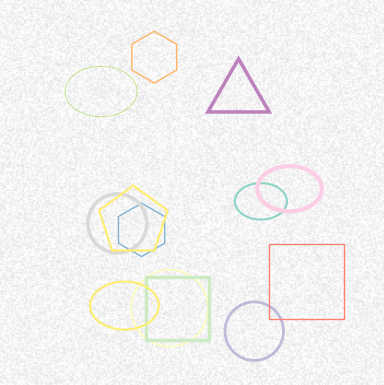[{"shape": "oval", "thickness": 1.5, "radius": 0.34, "center": [0.678, 0.477]}, {"shape": "circle", "thickness": 1, "radius": 0.5, "center": [0.44, 0.2]}, {"shape": "circle", "thickness": 2, "radius": 0.38, "center": [0.66, 0.14]}, {"shape": "square", "thickness": 1, "radius": 0.49, "center": [0.797, 0.268]}, {"shape": "hexagon", "thickness": 1, "radius": 0.35, "center": [0.368, 0.403]}, {"shape": "hexagon", "thickness": 1, "radius": 0.34, "center": [0.401, 0.852]}, {"shape": "oval", "thickness": 0.5, "radius": 0.47, "center": [0.262, 0.762]}, {"shape": "oval", "thickness": 3, "radius": 0.42, "center": [0.752, 0.51]}, {"shape": "circle", "thickness": 2.5, "radius": 0.38, "center": [0.305, 0.42]}, {"shape": "triangle", "thickness": 2.5, "radius": 0.46, "center": [0.62, 0.755]}, {"shape": "square", "thickness": 2.5, "radius": 0.41, "center": [0.461, 0.199]}, {"shape": "oval", "thickness": 1.5, "radius": 0.45, "center": [0.323, 0.206]}, {"shape": "pentagon", "thickness": 1.5, "radius": 0.47, "center": [0.346, 0.425]}]